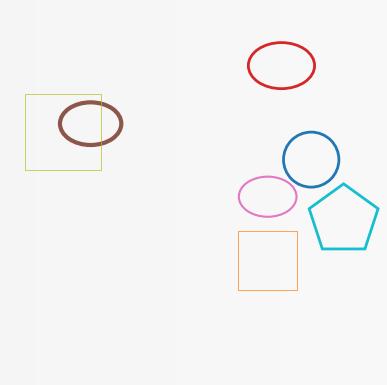[{"shape": "circle", "thickness": 2, "radius": 0.36, "center": [0.803, 0.585]}, {"shape": "square", "thickness": 0.5, "radius": 0.38, "center": [0.69, 0.324]}, {"shape": "oval", "thickness": 2, "radius": 0.43, "center": [0.726, 0.83]}, {"shape": "oval", "thickness": 3, "radius": 0.4, "center": [0.234, 0.679]}, {"shape": "oval", "thickness": 1.5, "radius": 0.37, "center": [0.691, 0.489]}, {"shape": "square", "thickness": 0.5, "radius": 0.49, "center": [0.163, 0.657]}, {"shape": "pentagon", "thickness": 2, "radius": 0.47, "center": [0.887, 0.429]}]